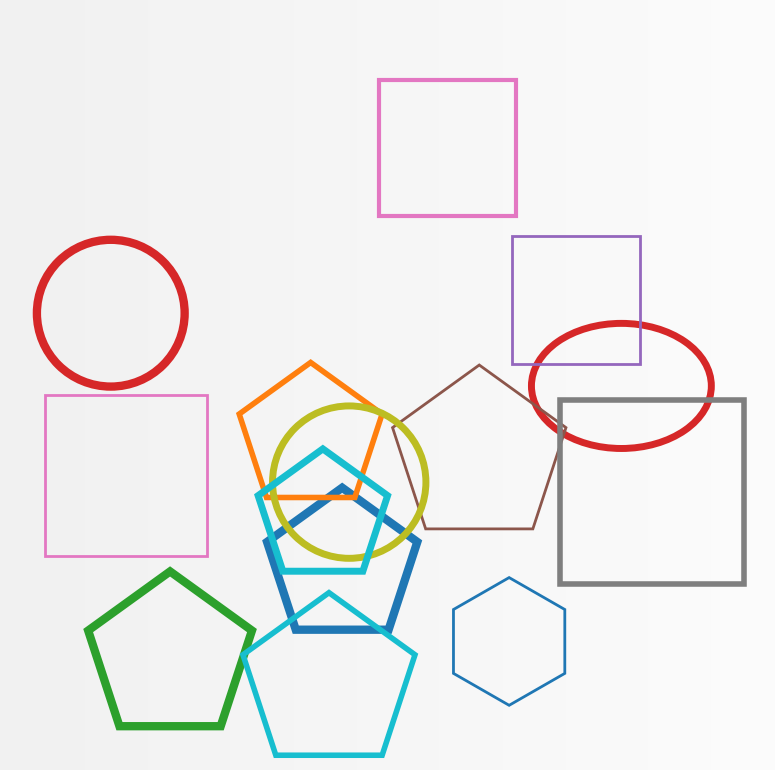[{"shape": "pentagon", "thickness": 3, "radius": 0.51, "center": [0.442, 0.265]}, {"shape": "hexagon", "thickness": 1, "radius": 0.41, "center": [0.657, 0.167]}, {"shape": "pentagon", "thickness": 2, "radius": 0.48, "center": [0.401, 0.432]}, {"shape": "pentagon", "thickness": 3, "radius": 0.56, "center": [0.219, 0.147]}, {"shape": "oval", "thickness": 2.5, "radius": 0.58, "center": [0.802, 0.499]}, {"shape": "circle", "thickness": 3, "radius": 0.48, "center": [0.143, 0.593]}, {"shape": "square", "thickness": 1, "radius": 0.42, "center": [0.743, 0.61]}, {"shape": "pentagon", "thickness": 1, "radius": 0.59, "center": [0.618, 0.408]}, {"shape": "square", "thickness": 1, "radius": 0.52, "center": [0.163, 0.382]}, {"shape": "square", "thickness": 1.5, "radius": 0.44, "center": [0.578, 0.808]}, {"shape": "square", "thickness": 2, "radius": 0.6, "center": [0.841, 0.361]}, {"shape": "circle", "thickness": 2.5, "radius": 0.49, "center": [0.451, 0.374]}, {"shape": "pentagon", "thickness": 2.5, "radius": 0.44, "center": [0.417, 0.329]}, {"shape": "pentagon", "thickness": 2, "radius": 0.58, "center": [0.424, 0.114]}]